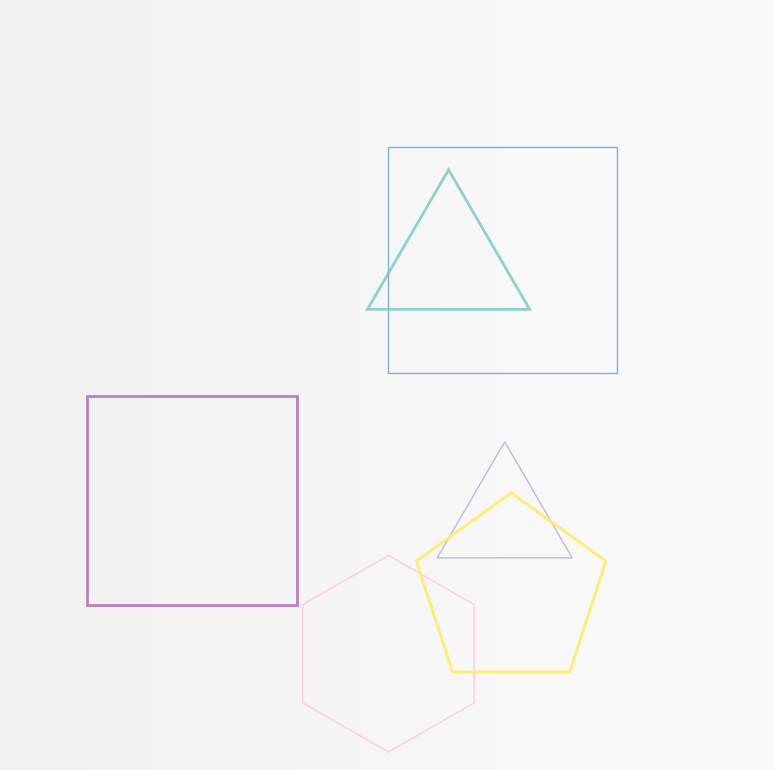[{"shape": "triangle", "thickness": 1, "radius": 0.6, "center": [0.579, 0.659]}, {"shape": "triangle", "thickness": 0.5, "radius": 0.5, "center": [0.651, 0.326]}, {"shape": "square", "thickness": 0.5, "radius": 0.74, "center": [0.648, 0.662]}, {"shape": "hexagon", "thickness": 0.5, "radius": 0.64, "center": [0.501, 0.151]}, {"shape": "square", "thickness": 1, "radius": 0.68, "center": [0.248, 0.35]}, {"shape": "pentagon", "thickness": 1, "radius": 0.64, "center": [0.66, 0.231]}]